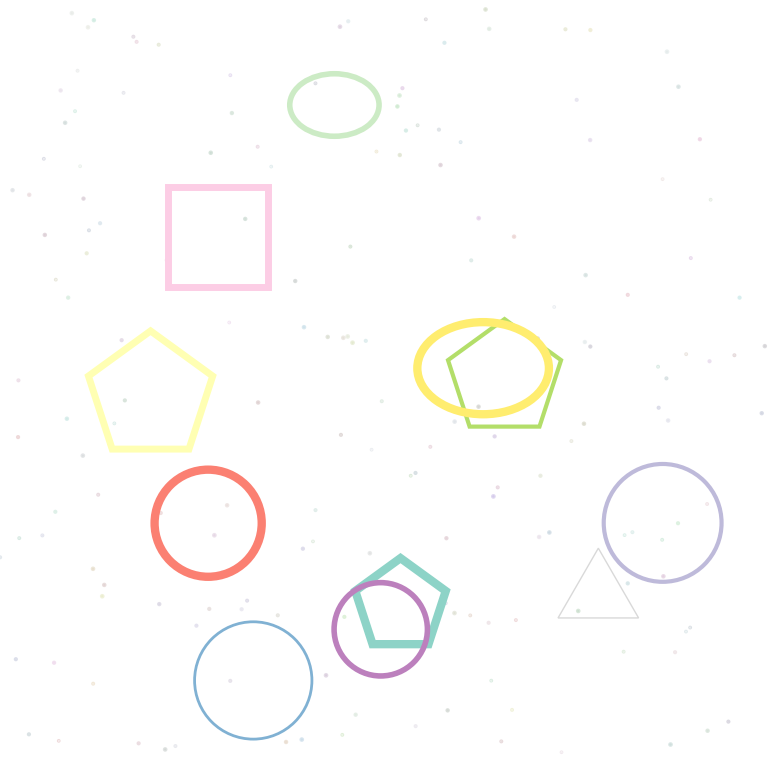[{"shape": "pentagon", "thickness": 3, "radius": 0.31, "center": [0.52, 0.213]}, {"shape": "pentagon", "thickness": 2.5, "radius": 0.42, "center": [0.196, 0.485]}, {"shape": "circle", "thickness": 1.5, "radius": 0.38, "center": [0.861, 0.321]}, {"shape": "circle", "thickness": 3, "radius": 0.35, "center": [0.27, 0.32]}, {"shape": "circle", "thickness": 1, "radius": 0.38, "center": [0.329, 0.116]}, {"shape": "pentagon", "thickness": 1.5, "radius": 0.39, "center": [0.655, 0.508]}, {"shape": "square", "thickness": 2.5, "radius": 0.32, "center": [0.283, 0.692]}, {"shape": "triangle", "thickness": 0.5, "radius": 0.3, "center": [0.777, 0.228]}, {"shape": "circle", "thickness": 2, "radius": 0.3, "center": [0.494, 0.183]}, {"shape": "oval", "thickness": 2, "radius": 0.29, "center": [0.434, 0.864]}, {"shape": "oval", "thickness": 3, "radius": 0.43, "center": [0.627, 0.522]}]